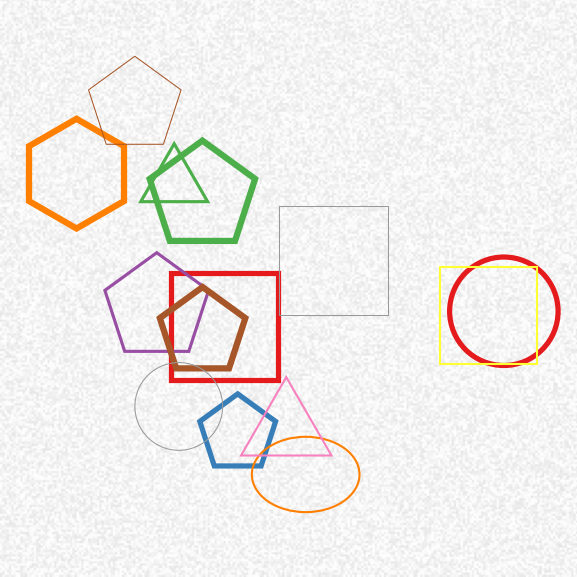[{"shape": "square", "thickness": 2.5, "radius": 0.46, "center": [0.388, 0.434]}, {"shape": "circle", "thickness": 2.5, "radius": 0.47, "center": [0.872, 0.46]}, {"shape": "pentagon", "thickness": 2.5, "radius": 0.34, "center": [0.412, 0.248]}, {"shape": "triangle", "thickness": 1.5, "radius": 0.33, "center": [0.302, 0.683]}, {"shape": "pentagon", "thickness": 3, "radius": 0.48, "center": [0.35, 0.66]}, {"shape": "pentagon", "thickness": 1.5, "radius": 0.47, "center": [0.271, 0.467]}, {"shape": "oval", "thickness": 1, "radius": 0.47, "center": [0.529, 0.178]}, {"shape": "hexagon", "thickness": 3, "radius": 0.47, "center": [0.132, 0.698]}, {"shape": "square", "thickness": 1, "radius": 0.42, "center": [0.845, 0.453]}, {"shape": "pentagon", "thickness": 3, "radius": 0.39, "center": [0.351, 0.424]}, {"shape": "pentagon", "thickness": 0.5, "radius": 0.42, "center": [0.233, 0.817]}, {"shape": "triangle", "thickness": 1, "radius": 0.45, "center": [0.496, 0.256]}, {"shape": "circle", "thickness": 0.5, "radius": 0.38, "center": [0.31, 0.295]}, {"shape": "square", "thickness": 0.5, "radius": 0.47, "center": [0.577, 0.548]}]